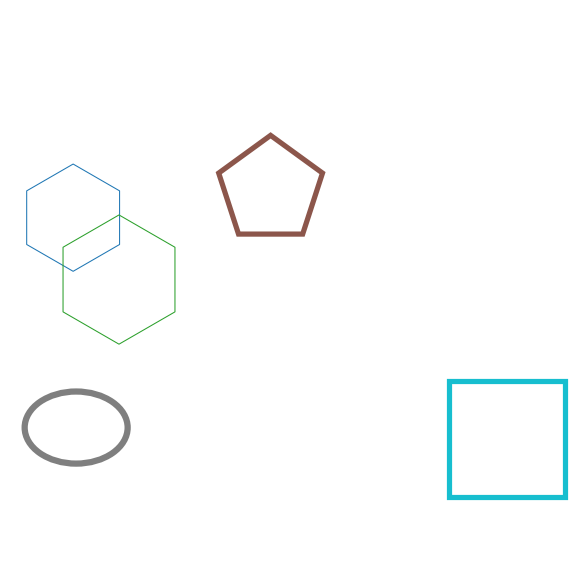[{"shape": "hexagon", "thickness": 0.5, "radius": 0.46, "center": [0.127, 0.622]}, {"shape": "hexagon", "thickness": 0.5, "radius": 0.56, "center": [0.206, 0.515]}, {"shape": "pentagon", "thickness": 2.5, "radius": 0.47, "center": [0.469, 0.67]}, {"shape": "oval", "thickness": 3, "radius": 0.45, "center": [0.132, 0.259]}, {"shape": "square", "thickness": 2.5, "radius": 0.5, "center": [0.877, 0.239]}]